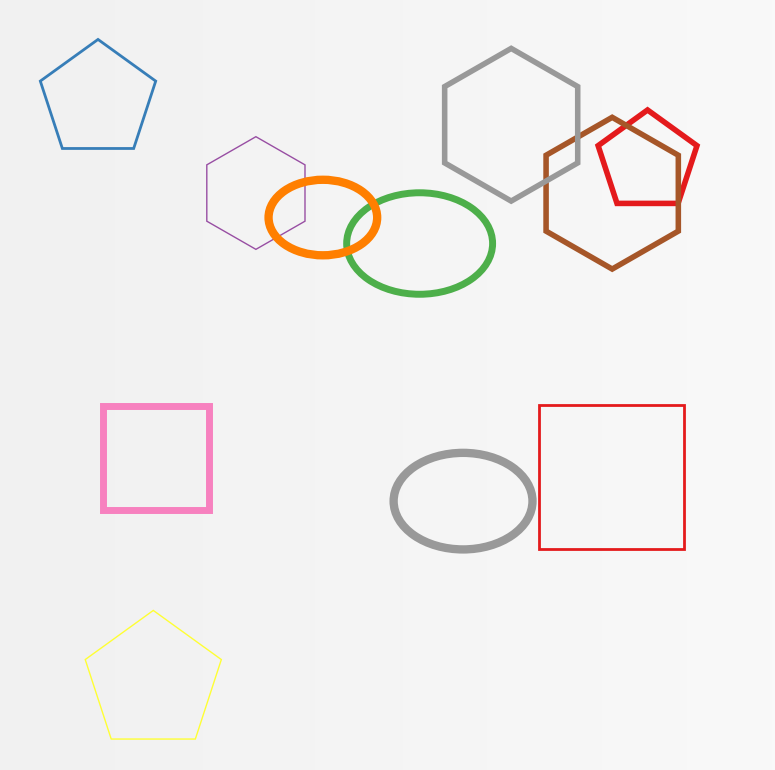[{"shape": "square", "thickness": 1, "radius": 0.47, "center": [0.789, 0.381]}, {"shape": "pentagon", "thickness": 2, "radius": 0.34, "center": [0.836, 0.79]}, {"shape": "pentagon", "thickness": 1, "radius": 0.39, "center": [0.126, 0.87]}, {"shape": "oval", "thickness": 2.5, "radius": 0.47, "center": [0.541, 0.684]}, {"shape": "hexagon", "thickness": 0.5, "radius": 0.37, "center": [0.33, 0.749]}, {"shape": "oval", "thickness": 3, "radius": 0.35, "center": [0.417, 0.717]}, {"shape": "pentagon", "thickness": 0.5, "radius": 0.46, "center": [0.198, 0.115]}, {"shape": "hexagon", "thickness": 2, "radius": 0.49, "center": [0.79, 0.749]}, {"shape": "square", "thickness": 2.5, "radius": 0.34, "center": [0.201, 0.405]}, {"shape": "hexagon", "thickness": 2, "radius": 0.5, "center": [0.66, 0.838]}, {"shape": "oval", "thickness": 3, "radius": 0.45, "center": [0.597, 0.349]}]